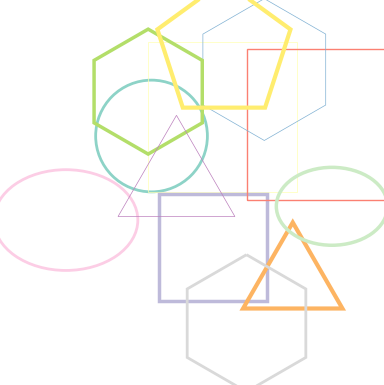[{"shape": "circle", "thickness": 2, "radius": 0.73, "center": [0.394, 0.647]}, {"shape": "square", "thickness": 0.5, "radius": 0.97, "center": [0.578, 0.696]}, {"shape": "square", "thickness": 2.5, "radius": 0.7, "center": [0.553, 0.357]}, {"shape": "square", "thickness": 1, "radius": 0.98, "center": [0.838, 0.677]}, {"shape": "hexagon", "thickness": 0.5, "radius": 0.92, "center": [0.686, 0.819]}, {"shape": "triangle", "thickness": 3, "radius": 0.75, "center": [0.76, 0.273]}, {"shape": "hexagon", "thickness": 2.5, "radius": 0.81, "center": [0.385, 0.762]}, {"shape": "oval", "thickness": 2, "radius": 0.93, "center": [0.171, 0.428]}, {"shape": "hexagon", "thickness": 2, "radius": 0.89, "center": [0.64, 0.16]}, {"shape": "triangle", "thickness": 0.5, "radius": 0.88, "center": [0.458, 0.525]}, {"shape": "oval", "thickness": 2.5, "radius": 0.72, "center": [0.862, 0.464]}, {"shape": "pentagon", "thickness": 3, "radius": 0.91, "center": [0.582, 0.867]}]